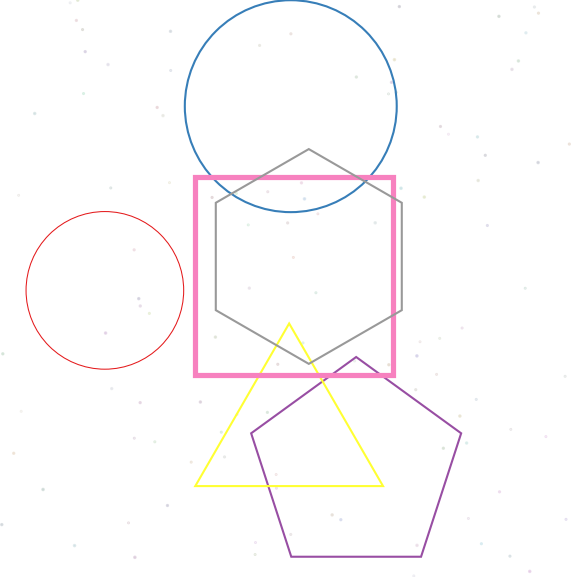[{"shape": "circle", "thickness": 0.5, "radius": 0.68, "center": [0.182, 0.496]}, {"shape": "circle", "thickness": 1, "radius": 0.92, "center": [0.504, 0.815]}, {"shape": "pentagon", "thickness": 1, "radius": 0.96, "center": [0.617, 0.19]}, {"shape": "triangle", "thickness": 1, "radius": 0.94, "center": [0.501, 0.251]}, {"shape": "square", "thickness": 2.5, "radius": 0.86, "center": [0.509, 0.521]}, {"shape": "hexagon", "thickness": 1, "radius": 0.93, "center": [0.535, 0.555]}]